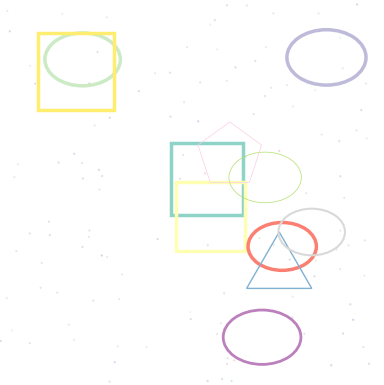[{"shape": "square", "thickness": 2.5, "radius": 0.47, "center": [0.538, 0.536]}, {"shape": "square", "thickness": 2.5, "radius": 0.45, "center": [0.547, 0.437]}, {"shape": "oval", "thickness": 2.5, "radius": 0.51, "center": [0.848, 0.851]}, {"shape": "oval", "thickness": 2.5, "radius": 0.44, "center": [0.733, 0.36]}, {"shape": "triangle", "thickness": 1, "radius": 0.49, "center": [0.725, 0.3]}, {"shape": "oval", "thickness": 0.5, "radius": 0.47, "center": [0.689, 0.539]}, {"shape": "pentagon", "thickness": 0.5, "radius": 0.43, "center": [0.597, 0.597]}, {"shape": "oval", "thickness": 1.5, "radius": 0.43, "center": [0.81, 0.397]}, {"shape": "oval", "thickness": 2, "radius": 0.5, "center": [0.681, 0.124]}, {"shape": "oval", "thickness": 2.5, "radius": 0.49, "center": [0.215, 0.846]}, {"shape": "square", "thickness": 2.5, "radius": 0.5, "center": [0.198, 0.815]}]